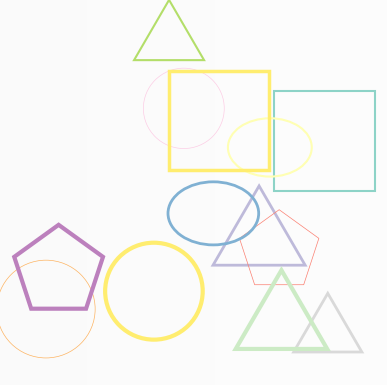[{"shape": "square", "thickness": 1.5, "radius": 0.65, "center": [0.838, 0.633]}, {"shape": "oval", "thickness": 1.5, "radius": 0.54, "center": [0.696, 0.617]}, {"shape": "triangle", "thickness": 2, "radius": 0.69, "center": [0.669, 0.38]}, {"shape": "pentagon", "thickness": 0.5, "radius": 0.54, "center": [0.72, 0.348]}, {"shape": "oval", "thickness": 2, "radius": 0.59, "center": [0.551, 0.446]}, {"shape": "circle", "thickness": 0.5, "radius": 0.63, "center": [0.119, 0.197]}, {"shape": "triangle", "thickness": 1.5, "radius": 0.52, "center": [0.436, 0.896]}, {"shape": "circle", "thickness": 0.5, "radius": 0.52, "center": [0.474, 0.719]}, {"shape": "triangle", "thickness": 2, "radius": 0.51, "center": [0.846, 0.137]}, {"shape": "pentagon", "thickness": 3, "radius": 0.6, "center": [0.151, 0.296]}, {"shape": "triangle", "thickness": 3, "radius": 0.68, "center": [0.726, 0.162]}, {"shape": "square", "thickness": 2.5, "radius": 0.65, "center": [0.565, 0.687]}, {"shape": "circle", "thickness": 3, "radius": 0.63, "center": [0.397, 0.244]}]